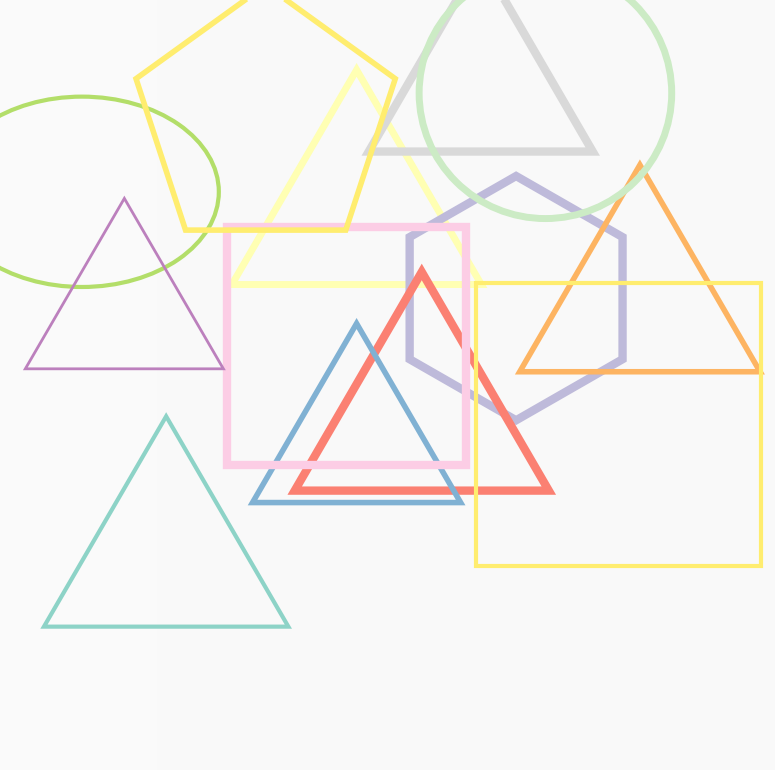[{"shape": "triangle", "thickness": 1.5, "radius": 0.91, "center": [0.214, 0.277]}, {"shape": "triangle", "thickness": 2.5, "radius": 0.93, "center": [0.46, 0.723]}, {"shape": "hexagon", "thickness": 3, "radius": 0.79, "center": [0.666, 0.613]}, {"shape": "triangle", "thickness": 3, "radius": 0.95, "center": [0.544, 0.457]}, {"shape": "triangle", "thickness": 2, "radius": 0.78, "center": [0.46, 0.425]}, {"shape": "triangle", "thickness": 2, "radius": 0.9, "center": [0.826, 0.607]}, {"shape": "oval", "thickness": 1.5, "radius": 0.88, "center": [0.106, 0.751]}, {"shape": "square", "thickness": 3, "radius": 0.77, "center": [0.447, 0.55]}, {"shape": "triangle", "thickness": 3, "radius": 0.83, "center": [0.62, 0.887]}, {"shape": "triangle", "thickness": 1, "radius": 0.74, "center": [0.16, 0.595]}, {"shape": "circle", "thickness": 2.5, "radius": 0.81, "center": [0.704, 0.879]}, {"shape": "square", "thickness": 1.5, "radius": 0.92, "center": [0.798, 0.448]}, {"shape": "pentagon", "thickness": 2, "radius": 0.88, "center": [0.343, 0.843]}]